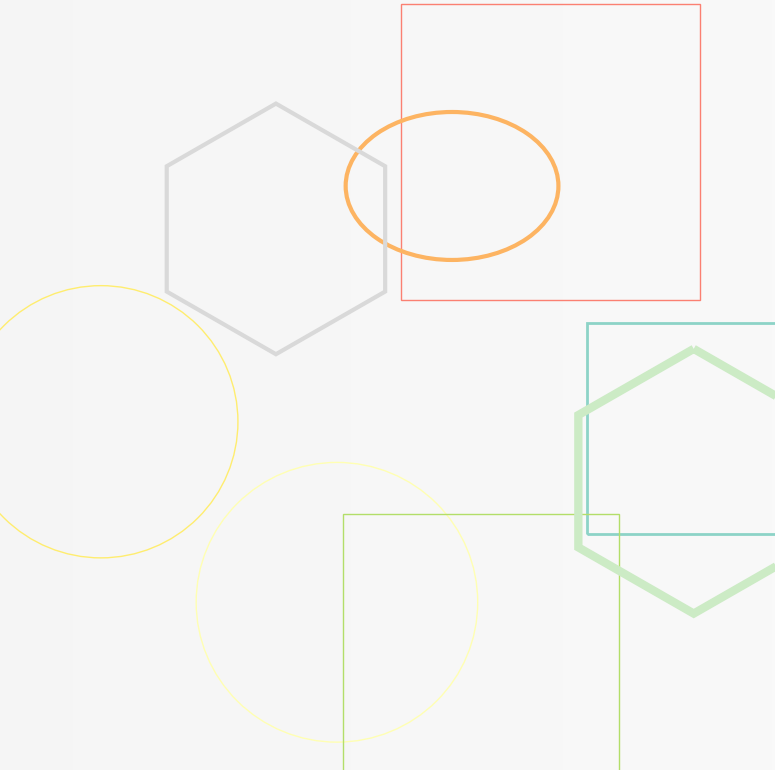[{"shape": "square", "thickness": 1, "radius": 0.68, "center": [0.893, 0.443]}, {"shape": "circle", "thickness": 0.5, "radius": 0.91, "center": [0.435, 0.218]}, {"shape": "square", "thickness": 0.5, "radius": 0.96, "center": [0.71, 0.802]}, {"shape": "oval", "thickness": 1.5, "radius": 0.69, "center": [0.583, 0.758]}, {"shape": "square", "thickness": 0.5, "radius": 0.89, "center": [0.621, 0.154]}, {"shape": "hexagon", "thickness": 1.5, "radius": 0.81, "center": [0.356, 0.703]}, {"shape": "hexagon", "thickness": 3, "radius": 0.86, "center": [0.895, 0.375]}, {"shape": "circle", "thickness": 0.5, "radius": 0.88, "center": [0.13, 0.452]}]